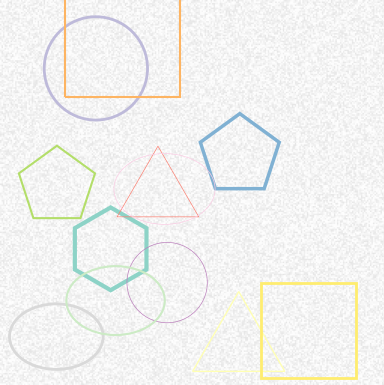[{"shape": "hexagon", "thickness": 3, "radius": 0.54, "center": [0.287, 0.354]}, {"shape": "triangle", "thickness": 1, "radius": 0.69, "center": [0.62, 0.105]}, {"shape": "circle", "thickness": 2, "radius": 0.67, "center": [0.249, 0.822]}, {"shape": "triangle", "thickness": 0.5, "radius": 0.61, "center": [0.41, 0.498]}, {"shape": "pentagon", "thickness": 2.5, "radius": 0.54, "center": [0.623, 0.597]}, {"shape": "square", "thickness": 1.5, "radius": 0.75, "center": [0.318, 0.897]}, {"shape": "pentagon", "thickness": 1.5, "radius": 0.52, "center": [0.148, 0.518]}, {"shape": "oval", "thickness": 0.5, "radius": 0.66, "center": [0.427, 0.509]}, {"shape": "oval", "thickness": 2, "radius": 0.61, "center": [0.146, 0.126]}, {"shape": "circle", "thickness": 0.5, "radius": 0.52, "center": [0.434, 0.266]}, {"shape": "oval", "thickness": 1.5, "radius": 0.64, "center": [0.3, 0.219]}, {"shape": "square", "thickness": 2, "radius": 0.62, "center": [0.801, 0.142]}]